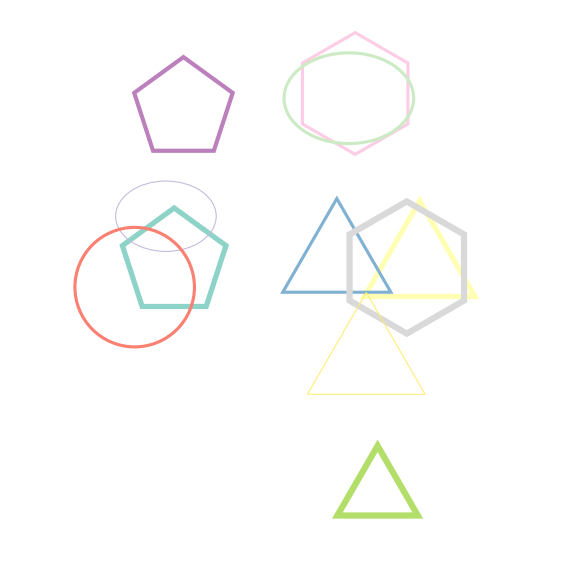[{"shape": "pentagon", "thickness": 2.5, "radius": 0.47, "center": [0.302, 0.545]}, {"shape": "triangle", "thickness": 2.5, "radius": 0.55, "center": [0.727, 0.541]}, {"shape": "oval", "thickness": 0.5, "radius": 0.44, "center": [0.287, 0.625]}, {"shape": "circle", "thickness": 1.5, "radius": 0.52, "center": [0.233, 0.502]}, {"shape": "triangle", "thickness": 1.5, "radius": 0.54, "center": [0.583, 0.547]}, {"shape": "triangle", "thickness": 3, "radius": 0.4, "center": [0.654, 0.147]}, {"shape": "hexagon", "thickness": 1.5, "radius": 0.53, "center": [0.615, 0.837]}, {"shape": "hexagon", "thickness": 3, "radius": 0.57, "center": [0.704, 0.536]}, {"shape": "pentagon", "thickness": 2, "radius": 0.45, "center": [0.318, 0.811]}, {"shape": "oval", "thickness": 1.5, "radius": 0.56, "center": [0.604, 0.829]}, {"shape": "triangle", "thickness": 0.5, "radius": 0.59, "center": [0.634, 0.375]}]